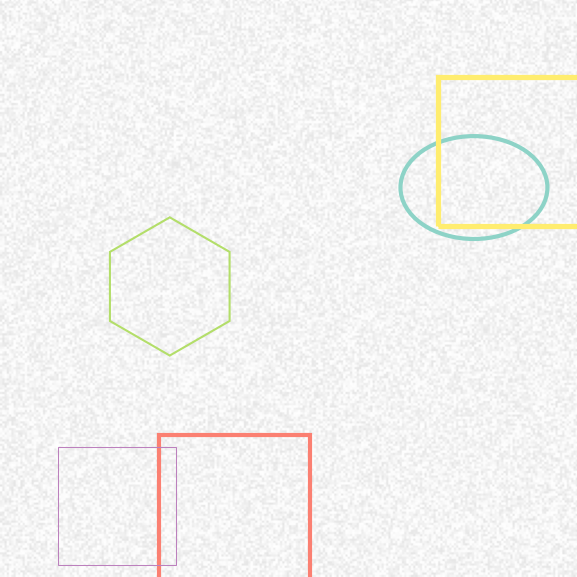[{"shape": "oval", "thickness": 2, "radius": 0.64, "center": [0.821, 0.674]}, {"shape": "square", "thickness": 2, "radius": 0.65, "center": [0.406, 0.115]}, {"shape": "hexagon", "thickness": 1, "radius": 0.6, "center": [0.294, 0.503]}, {"shape": "square", "thickness": 0.5, "radius": 0.51, "center": [0.203, 0.123]}, {"shape": "square", "thickness": 2.5, "radius": 0.65, "center": [0.888, 0.737]}]